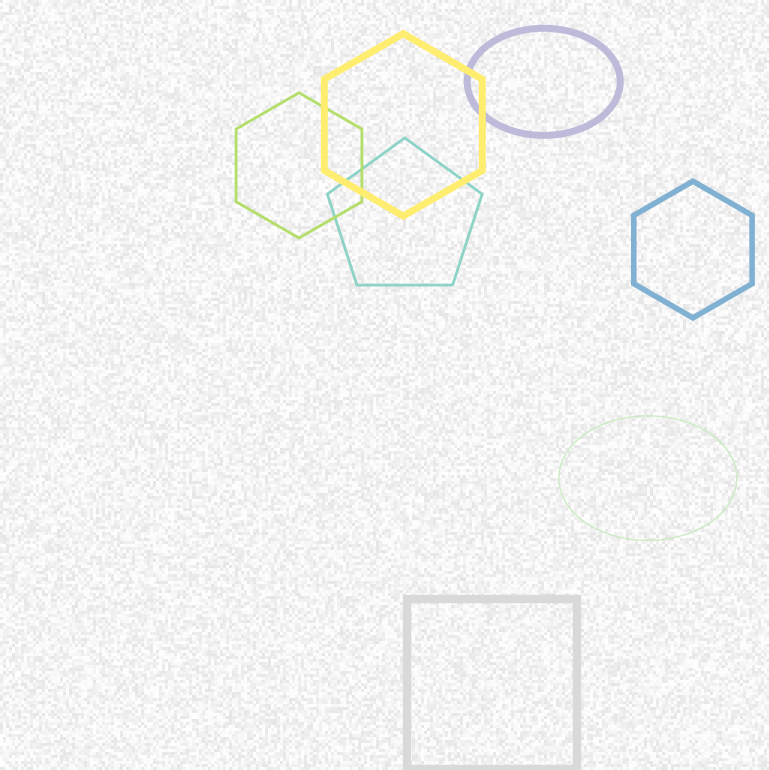[{"shape": "pentagon", "thickness": 1, "radius": 0.53, "center": [0.526, 0.715]}, {"shape": "oval", "thickness": 2.5, "radius": 0.5, "center": [0.706, 0.894]}, {"shape": "hexagon", "thickness": 2, "radius": 0.44, "center": [0.9, 0.676]}, {"shape": "hexagon", "thickness": 1, "radius": 0.47, "center": [0.388, 0.785]}, {"shape": "square", "thickness": 3, "radius": 0.55, "center": [0.639, 0.111]}, {"shape": "oval", "thickness": 0.5, "radius": 0.58, "center": [0.841, 0.379]}, {"shape": "hexagon", "thickness": 2.5, "radius": 0.59, "center": [0.524, 0.838]}]